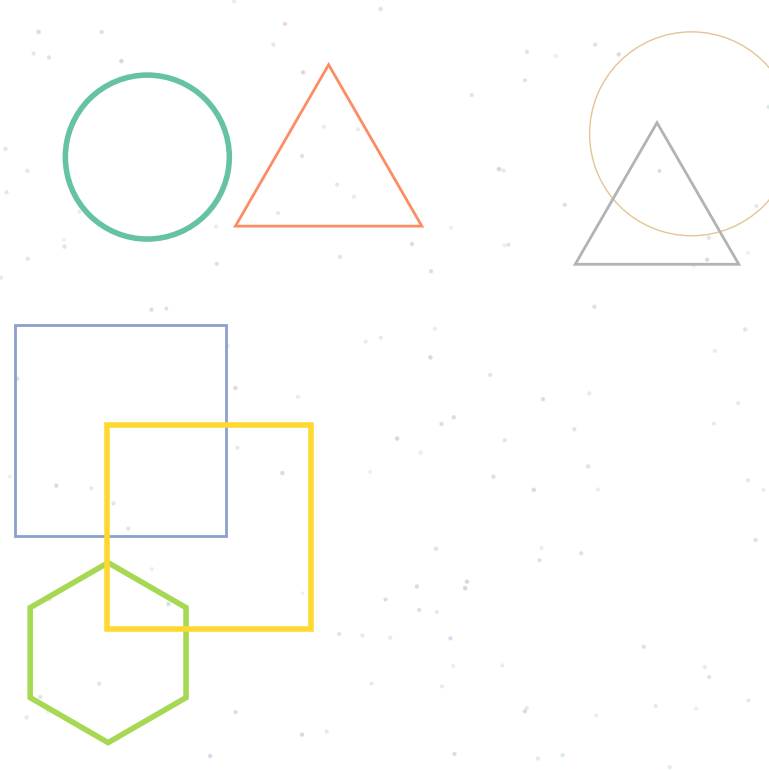[{"shape": "circle", "thickness": 2, "radius": 0.53, "center": [0.191, 0.796]}, {"shape": "triangle", "thickness": 1, "radius": 0.7, "center": [0.427, 0.776]}, {"shape": "square", "thickness": 1, "radius": 0.68, "center": [0.156, 0.441]}, {"shape": "hexagon", "thickness": 2, "radius": 0.58, "center": [0.14, 0.152]}, {"shape": "square", "thickness": 2, "radius": 0.66, "center": [0.272, 0.316]}, {"shape": "circle", "thickness": 0.5, "radius": 0.66, "center": [0.898, 0.826]}, {"shape": "triangle", "thickness": 1, "radius": 0.61, "center": [0.853, 0.718]}]